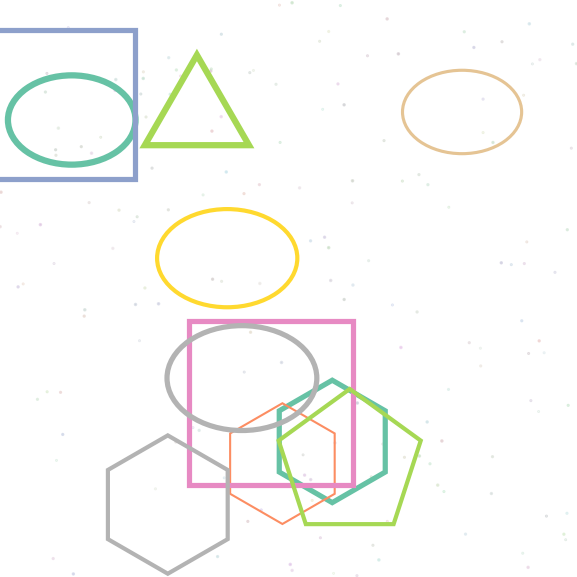[{"shape": "oval", "thickness": 3, "radius": 0.55, "center": [0.124, 0.791]}, {"shape": "hexagon", "thickness": 2.5, "radius": 0.53, "center": [0.575, 0.235]}, {"shape": "hexagon", "thickness": 1, "radius": 0.52, "center": [0.489, 0.196]}, {"shape": "square", "thickness": 2.5, "radius": 0.65, "center": [0.104, 0.818]}, {"shape": "square", "thickness": 2.5, "radius": 0.71, "center": [0.469, 0.302]}, {"shape": "triangle", "thickness": 3, "radius": 0.52, "center": [0.341, 0.8]}, {"shape": "pentagon", "thickness": 2, "radius": 0.65, "center": [0.606, 0.196]}, {"shape": "oval", "thickness": 2, "radius": 0.61, "center": [0.393, 0.552]}, {"shape": "oval", "thickness": 1.5, "radius": 0.52, "center": [0.8, 0.805]}, {"shape": "hexagon", "thickness": 2, "radius": 0.6, "center": [0.291, 0.125]}, {"shape": "oval", "thickness": 2.5, "radius": 0.65, "center": [0.419, 0.344]}]